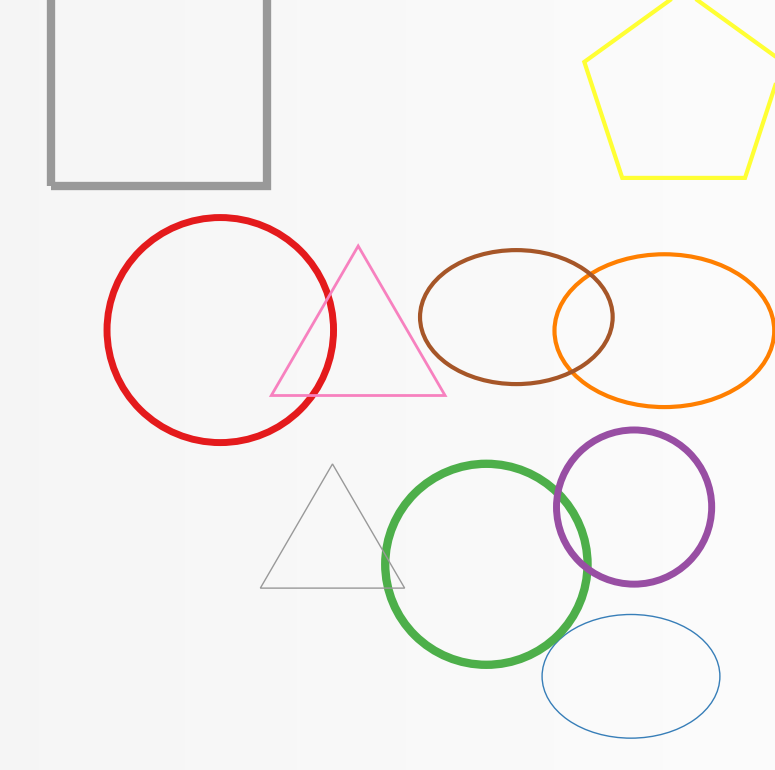[{"shape": "circle", "thickness": 2.5, "radius": 0.73, "center": [0.284, 0.571]}, {"shape": "oval", "thickness": 0.5, "radius": 0.57, "center": [0.814, 0.122]}, {"shape": "circle", "thickness": 3, "radius": 0.65, "center": [0.628, 0.267]}, {"shape": "circle", "thickness": 2.5, "radius": 0.5, "center": [0.818, 0.341]}, {"shape": "oval", "thickness": 1.5, "radius": 0.71, "center": [0.857, 0.571]}, {"shape": "pentagon", "thickness": 1.5, "radius": 0.67, "center": [0.882, 0.878]}, {"shape": "oval", "thickness": 1.5, "radius": 0.62, "center": [0.666, 0.588]}, {"shape": "triangle", "thickness": 1, "radius": 0.65, "center": [0.462, 0.551]}, {"shape": "triangle", "thickness": 0.5, "radius": 0.54, "center": [0.429, 0.29]}, {"shape": "square", "thickness": 3, "radius": 0.69, "center": [0.205, 0.897]}]